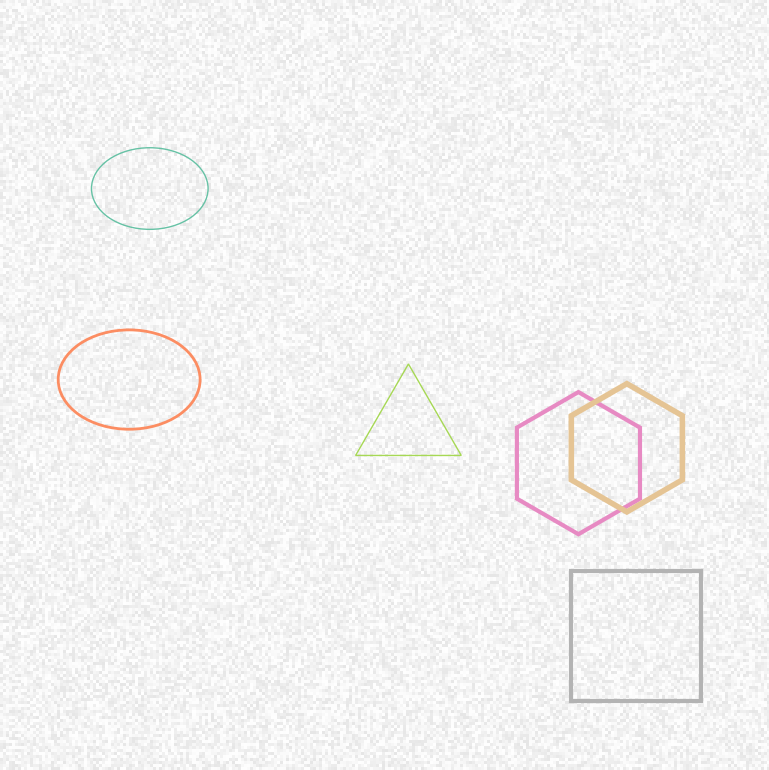[{"shape": "oval", "thickness": 0.5, "radius": 0.38, "center": [0.195, 0.755]}, {"shape": "oval", "thickness": 1, "radius": 0.46, "center": [0.168, 0.507]}, {"shape": "hexagon", "thickness": 1.5, "radius": 0.46, "center": [0.751, 0.399]}, {"shape": "triangle", "thickness": 0.5, "radius": 0.4, "center": [0.53, 0.448]}, {"shape": "hexagon", "thickness": 2, "radius": 0.42, "center": [0.814, 0.418]}, {"shape": "square", "thickness": 1.5, "radius": 0.42, "center": [0.826, 0.174]}]